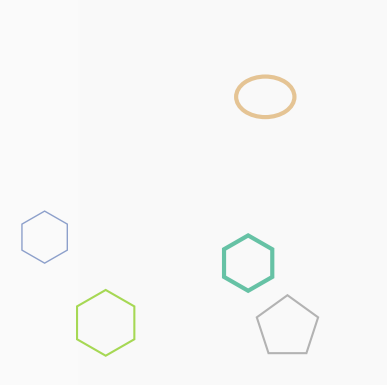[{"shape": "hexagon", "thickness": 3, "radius": 0.36, "center": [0.64, 0.317]}, {"shape": "hexagon", "thickness": 1, "radius": 0.34, "center": [0.115, 0.384]}, {"shape": "hexagon", "thickness": 1.5, "radius": 0.43, "center": [0.273, 0.161]}, {"shape": "oval", "thickness": 3, "radius": 0.38, "center": [0.685, 0.748]}, {"shape": "pentagon", "thickness": 1.5, "radius": 0.42, "center": [0.742, 0.15]}]